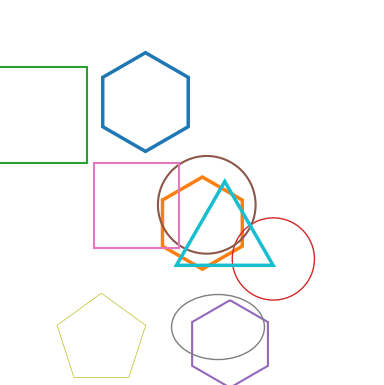[{"shape": "hexagon", "thickness": 2.5, "radius": 0.64, "center": [0.378, 0.735]}, {"shape": "hexagon", "thickness": 2.5, "radius": 0.6, "center": [0.526, 0.421]}, {"shape": "square", "thickness": 1.5, "radius": 0.62, "center": [0.102, 0.701]}, {"shape": "circle", "thickness": 1, "radius": 0.53, "center": [0.71, 0.327]}, {"shape": "hexagon", "thickness": 1.5, "radius": 0.57, "center": [0.597, 0.107]}, {"shape": "circle", "thickness": 1.5, "radius": 0.63, "center": [0.537, 0.468]}, {"shape": "square", "thickness": 1.5, "radius": 0.55, "center": [0.355, 0.466]}, {"shape": "oval", "thickness": 1, "radius": 0.6, "center": [0.566, 0.151]}, {"shape": "pentagon", "thickness": 0.5, "radius": 0.61, "center": [0.263, 0.117]}, {"shape": "triangle", "thickness": 2.5, "radius": 0.73, "center": [0.584, 0.383]}]